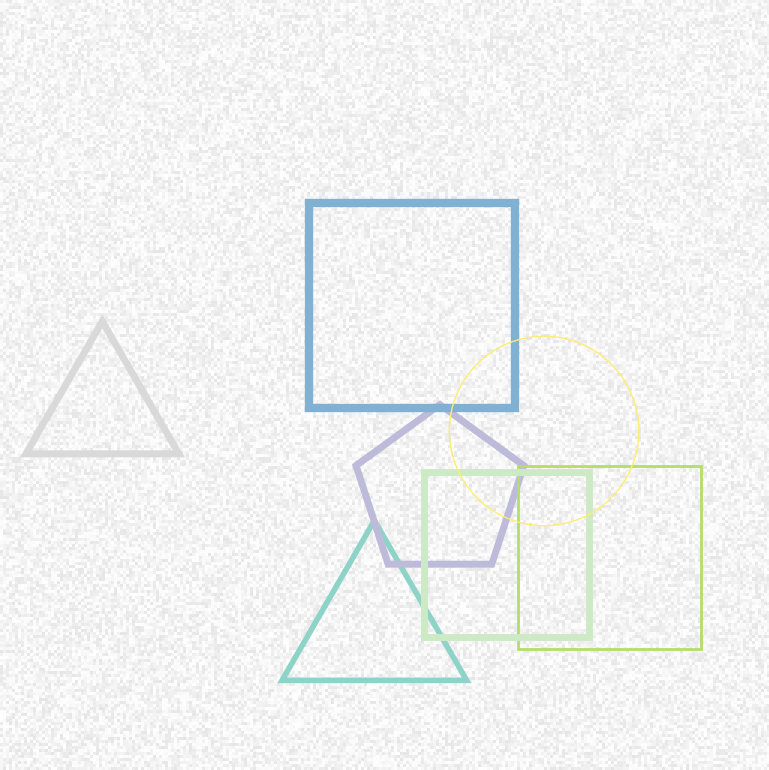[{"shape": "triangle", "thickness": 2, "radius": 0.69, "center": [0.486, 0.186]}, {"shape": "pentagon", "thickness": 2.5, "radius": 0.57, "center": [0.571, 0.36]}, {"shape": "square", "thickness": 3, "radius": 0.67, "center": [0.535, 0.603]}, {"shape": "square", "thickness": 1, "radius": 0.59, "center": [0.791, 0.276]}, {"shape": "triangle", "thickness": 2.5, "radius": 0.57, "center": [0.133, 0.468]}, {"shape": "square", "thickness": 2.5, "radius": 0.53, "center": [0.657, 0.28]}, {"shape": "circle", "thickness": 0.5, "radius": 0.62, "center": [0.707, 0.44]}]